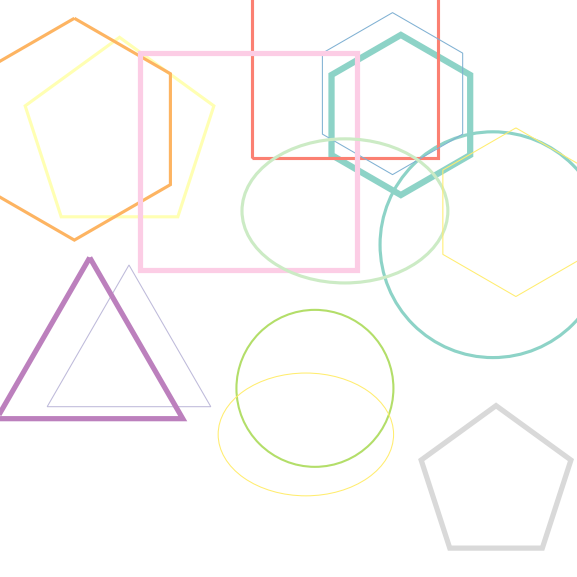[{"shape": "circle", "thickness": 1.5, "radius": 0.98, "center": [0.854, 0.575]}, {"shape": "hexagon", "thickness": 3, "radius": 0.69, "center": [0.694, 0.8]}, {"shape": "pentagon", "thickness": 1.5, "radius": 0.86, "center": [0.207, 0.763]}, {"shape": "triangle", "thickness": 0.5, "radius": 0.82, "center": [0.223, 0.377]}, {"shape": "square", "thickness": 1.5, "radius": 0.8, "center": [0.597, 0.887]}, {"shape": "hexagon", "thickness": 0.5, "radius": 0.7, "center": [0.68, 0.837]}, {"shape": "hexagon", "thickness": 1.5, "radius": 0.96, "center": [0.129, 0.775]}, {"shape": "circle", "thickness": 1, "radius": 0.68, "center": [0.545, 0.327]}, {"shape": "square", "thickness": 2.5, "radius": 0.94, "center": [0.431, 0.719]}, {"shape": "pentagon", "thickness": 2.5, "radius": 0.68, "center": [0.859, 0.16]}, {"shape": "triangle", "thickness": 2.5, "radius": 0.93, "center": [0.155, 0.367]}, {"shape": "oval", "thickness": 1.5, "radius": 0.89, "center": [0.597, 0.634]}, {"shape": "oval", "thickness": 0.5, "radius": 0.76, "center": [0.53, 0.247]}, {"shape": "hexagon", "thickness": 0.5, "radius": 0.73, "center": [0.893, 0.632]}]